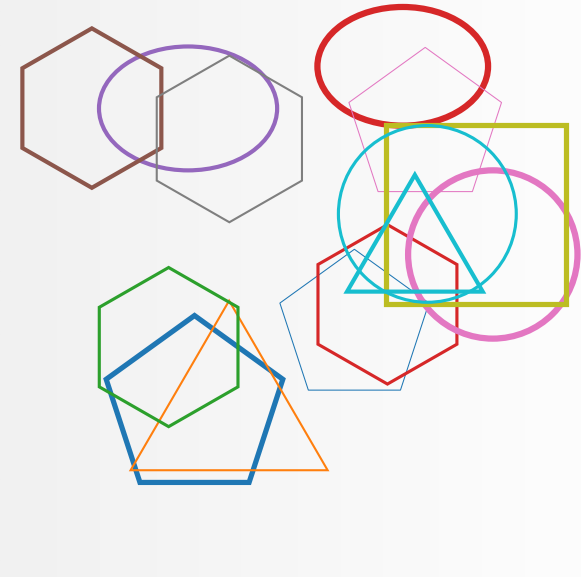[{"shape": "pentagon", "thickness": 2.5, "radius": 0.8, "center": [0.335, 0.293]}, {"shape": "pentagon", "thickness": 0.5, "radius": 0.67, "center": [0.61, 0.433]}, {"shape": "triangle", "thickness": 1, "radius": 0.98, "center": [0.394, 0.283]}, {"shape": "hexagon", "thickness": 1.5, "radius": 0.69, "center": [0.29, 0.398]}, {"shape": "oval", "thickness": 3, "radius": 0.73, "center": [0.693, 0.884]}, {"shape": "hexagon", "thickness": 1.5, "radius": 0.69, "center": [0.667, 0.472]}, {"shape": "oval", "thickness": 2, "radius": 0.77, "center": [0.324, 0.811]}, {"shape": "hexagon", "thickness": 2, "radius": 0.69, "center": [0.158, 0.812]}, {"shape": "pentagon", "thickness": 0.5, "radius": 0.69, "center": [0.732, 0.779]}, {"shape": "circle", "thickness": 3, "radius": 0.73, "center": [0.848, 0.558]}, {"shape": "hexagon", "thickness": 1, "radius": 0.72, "center": [0.395, 0.759]}, {"shape": "square", "thickness": 2.5, "radius": 0.77, "center": [0.819, 0.628]}, {"shape": "circle", "thickness": 1.5, "radius": 0.77, "center": [0.735, 0.629]}, {"shape": "triangle", "thickness": 2, "radius": 0.67, "center": [0.714, 0.562]}]